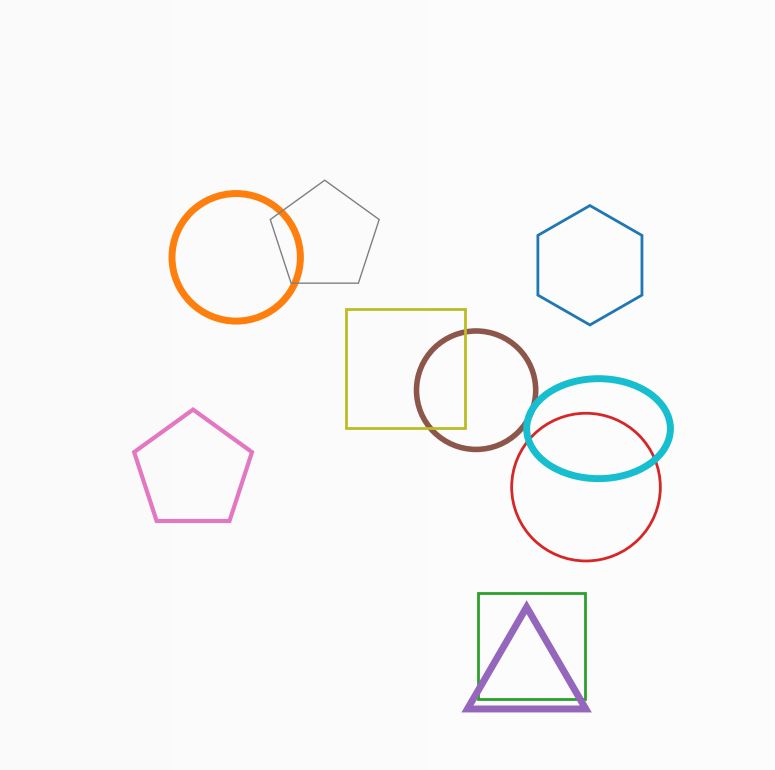[{"shape": "hexagon", "thickness": 1, "radius": 0.39, "center": [0.761, 0.656]}, {"shape": "circle", "thickness": 2.5, "radius": 0.41, "center": [0.305, 0.666]}, {"shape": "square", "thickness": 1, "radius": 0.35, "center": [0.686, 0.161]}, {"shape": "circle", "thickness": 1, "radius": 0.48, "center": [0.756, 0.367]}, {"shape": "triangle", "thickness": 2.5, "radius": 0.44, "center": [0.68, 0.123]}, {"shape": "circle", "thickness": 2, "radius": 0.38, "center": [0.614, 0.493]}, {"shape": "pentagon", "thickness": 1.5, "radius": 0.4, "center": [0.249, 0.388]}, {"shape": "pentagon", "thickness": 0.5, "radius": 0.37, "center": [0.419, 0.692]}, {"shape": "square", "thickness": 1, "radius": 0.38, "center": [0.523, 0.521]}, {"shape": "oval", "thickness": 2.5, "radius": 0.46, "center": [0.772, 0.443]}]